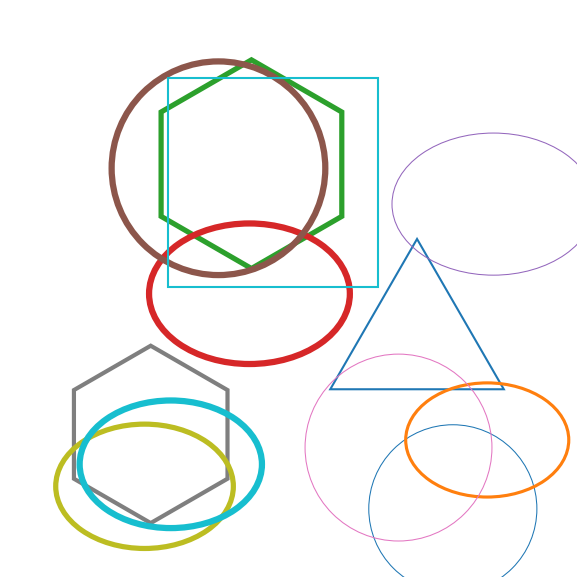[{"shape": "circle", "thickness": 0.5, "radius": 0.73, "center": [0.784, 0.118]}, {"shape": "triangle", "thickness": 1, "radius": 0.87, "center": [0.722, 0.412]}, {"shape": "oval", "thickness": 1.5, "radius": 0.71, "center": [0.844, 0.237]}, {"shape": "hexagon", "thickness": 2.5, "radius": 0.9, "center": [0.435, 0.715]}, {"shape": "oval", "thickness": 3, "radius": 0.87, "center": [0.432, 0.491]}, {"shape": "oval", "thickness": 0.5, "radius": 0.88, "center": [0.855, 0.646]}, {"shape": "circle", "thickness": 3, "radius": 0.92, "center": [0.378, 0.708]}, {"shape": "circle", "thickness": 0.5, "radius": 0.81, "center": [0.69, 0.224]}, {"shape": "hexagon", "thickness": 2, "radius": 0.77, "center": [0.261, 0.247]}, {"shape": "oval", "thickness": 2.5, "radius": 0.77, "center": [0.25, 0.157]}, {"shape": "oval", "thickness": 3, "radius": 0.79, "center": [0.296, 0.195]}, {"shape": "square", "thickness": 1, "radius": 0.91, "center": [0.473, 0.682]}]